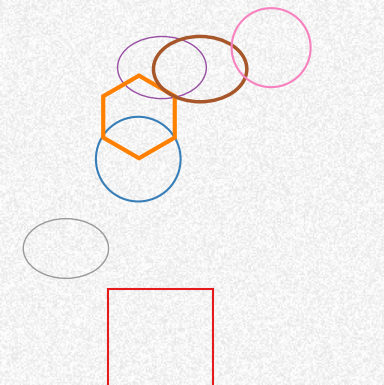[{"shape": "square", "thickness": 1.5, "radius": 0.68, "center": [0.418, 0.114]}, {"shape": "circle", "thickness": 1.5, "radius": 0.55, "center": [0.359, 0.587]}, {"shape": "oval", "thickness": 1, "radius": 0.58, "center": [0.421, 0.825]}, {"shape": "hexagon", "thickness": 3, "radius": 0.54, "center": [0.361, 0.696]}, {"shape": "oval", "thickness": 2.5, "radius": 0.61, "center": [0.52, 0.821]}, {"shape": "circle", "thickness": 1.5, "radius": 0.51, "center": [0.704, 0.876]}, {"shape": "oval", "thickness": 1, "radius": 0.55, "center": [0.171, 0.355]}]